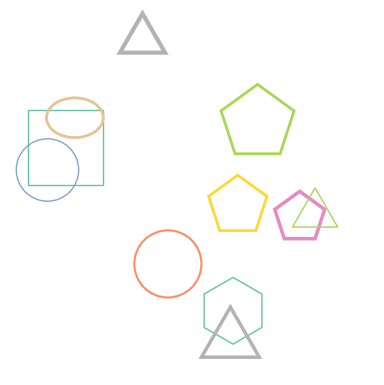[{"shape": "hexagon", "thickness": 1, "radius": 0.43, "center": [0.605, 0.193]}, {"shape": "square", "thickness": 1, "radius": 0.49, "center": [0.171, 0.618]}, {"shape": "circle", "thickness": 1.5, "radius": 0.44, "center": [0.436, 0.315]}, {"shape": "circle", "thickness": 1, "radius": 0.41, "center": [0.123, 0.558]}, {"shape": "pentagon", "thickness": 2.5, "radius": 0.34, "center": [0.778, 0.435]}, {"shape": "pentagon", "thickness": 2, "radius": 0.5, "center": [0.669, 0.681]}, {"shape": "triangle", "thickness": 1, "radius": 0.34, "center": [0.818, 0.444]}, {"shape": "pentagon", "thickness": 2, "radius": 0.4, "center": [0.618, 0.465]}, {"shape": "oval", "thickness": 2, "radius": 0.37, "center": [0.194, 0.694]}, {"shape": "triangle", "thickness": 3, "radius": 0.34, "center": [0.37, 0.897]}, {"shape": "triangle", "thickness": 2.5, "radius": 0.43, "center": [0.598, 0.116]}]